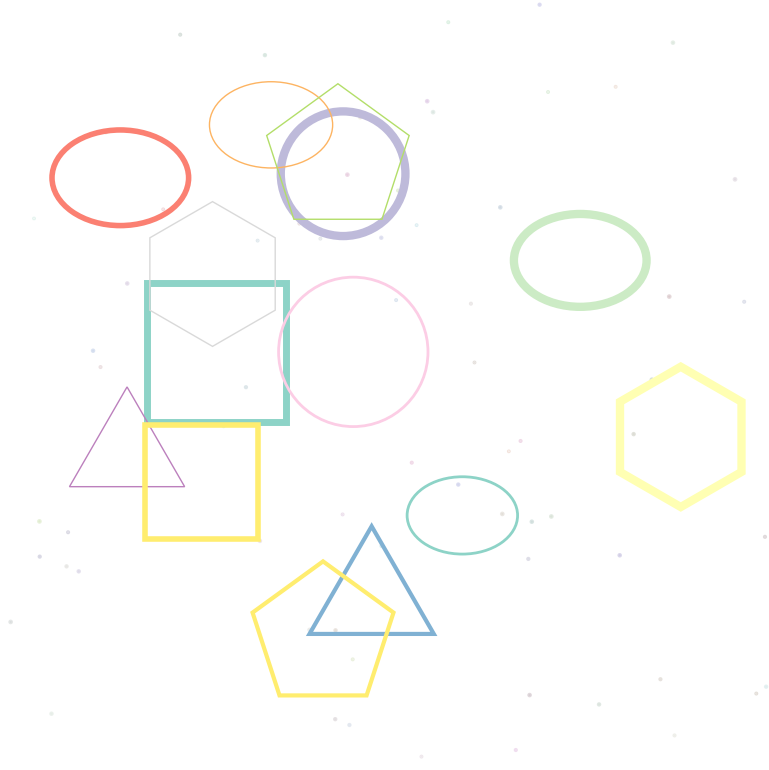[{"shape": "square", "thickness": 2.5, "radius": 0.45, "center": [0.281, 0.542]}, {"shape": "oval", "thickness": 1, "radius": 0.36, "center": [0.6, 0.331]}, {"shape": "hexagon", "thickness": 3, "radius": 0.46, "center": [0.884, 0.433]}, {"shape": "circle", "thickness": 3, "radius": 0.4, "center": [0.446, 0.774]}, {"shape": "oval", "thickness": 2, "radius": 0.44, "center": [0.156, 0.769]}, {"shape": "triangle", "thickness": 1.5, "radius": 0.47, "center": [0.483, 0.223]}, {"shape": "oval", "thickness": 0.5, "radius": 0.4, "center": [0.352, 0.838]}, {"shape": "pentagon", "thickness": 0.5, "radius": 0.49, "center": [0.439, 0.794]}, {"shape": "circle", "thickness": 1, "radius": 0.49, "center": [0.459, 0.543]}, {"shape": "hexagon", "thickness": 0.5, "radius": 0.47, "center": [0.276, 0.644]}, {"shape": "triangle", "thickness": 0.5, "radius": 0.43, "center": [0.165, 0.411]}, {"shape": "oval", "thickness": 3, "radius": 0.43, "center": [0.754, 0.662]}, {"shape": "pentagon", "thickness": 1.5, "radius": 0.48, "center": [0.42, 0.175]}, {"shape": "square", "thickness": 2, "radius": 0.37, "center": [0.262, 0.374]}]